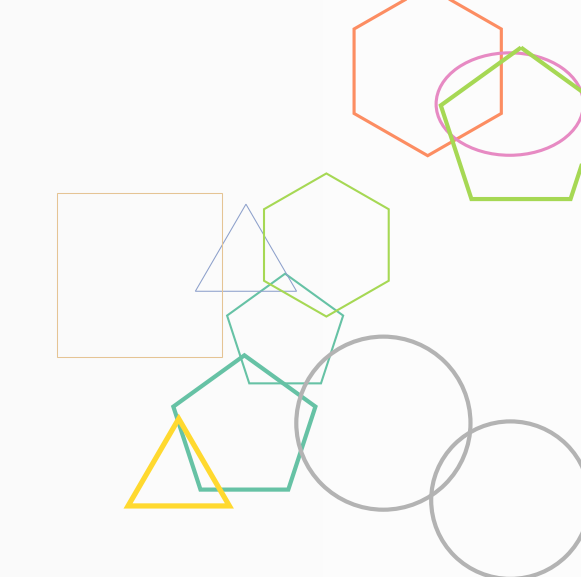[{"shape": "pentagon", "thickness": 2, "radius": 0.64, "center": [0.42, 0.255]}, {"shape": "pentagon", "thickness": 1, "radius": 0.52, "center": [0.491, 0.42]}, {"shape": "hexagon", "thickness": 1.5, "radius": 0.73, "center": [0.736, 0.876]}, {"shape": "triangle", "thickness": 0.5, "radius": 0.5, "center": [0.423, 0.545]}, {"shape": "oval", "thickness": 1.5, "radius": 0.63, "center": [0.877, 0.819]}, {"shape": "hexagon", "thickness": 1, "radius": 0.62, "center": [0.561, 0.575]}, {"shape": "pentagon", "thickness": 2, "radius": 0.73, "center": [0.896, 0.772]}, {"shape": "triangle", "thickness": 2.5, "radius": 0.5, "center": [0.307, 0.173]}, {"shape": "square", "thickness": 0.5, "radius": 0.71, "center": [0.24, 0.522]}, {"shape": "circle", "thickness": 2, "radius": 0.75, "center": [0.66, 0.266]}, {"shape": "circle", "thickness": 2, "radius": 0.68, "center": [0.878, 0.133]}]